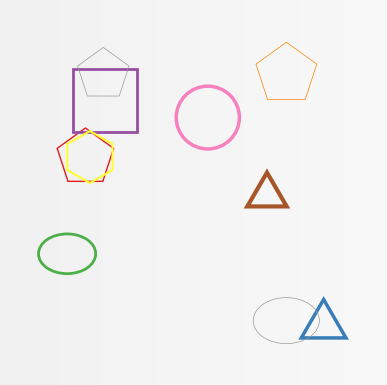[{"shape": "pentagon", "thickness": 1, "radius": 0.38, "center": [0.22, 0.591]}, {"shape": "triangle", "thickness": 2.5, "radius": 0.33, "center": [0.835, 0.156]}, {"shape": "oval", "thickness": 2, "radius": 0.37, "center": [0.173, 0.341]}, {"shape": "square", "thickness": 2, "radius": 0.41, "center": [0.271, 0.739]}, {"shape": "pentagon", "thickness": 0.5, "radius": 0.41, "center": [0.739, 0.808]}, {"shape": "hexagon", "thickness": 1.5, "radius": 0.34, "center": [0.232, 0.592]}, {"shape": "triangle", "thickness": 3, "radius": 0.29, "center": [0.689, 0.493]}, {"shape": "circle", "thickness": 2.5, "radius": 0.41, "center": [0.536, 0.695]}, {"shape": "pentagon", "thickness": 0.5, "radius": 0.35, "center": [0.267, 0.807]}, {"shape": "oval", "thickness": 0.5, "radius": 0.43, "center": [0.739, 0.167]}]